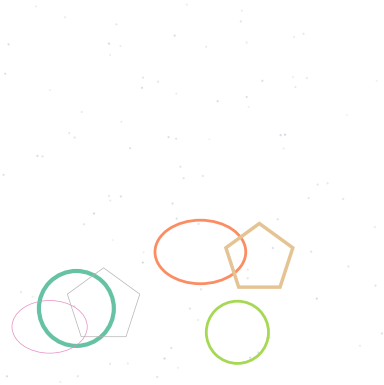[{"shape": "circle", "thickness": 3, "radius": 0.49, "center": [0.198, 0.199]}, {"shape": "oval", "thickness": 2, "radius": 0.59, "center": [0.52, 0.346]}, {"shape": "oval", "thickness": 0.5, "radius": 0.49, "center": [0.129, 0.151]}, {"shape": "circle", "thickness": 2, "radius": 0.4, "center": [0.617, 0.137]}, {"shape": "pentagon", "thickness": 2.5, "radius": 0.46, "center": [0.674, 0.328]}, {"shape": "pentagon", "thickness": 0.5, "radius": 0.49, "center": [0.269, 0.205]}]